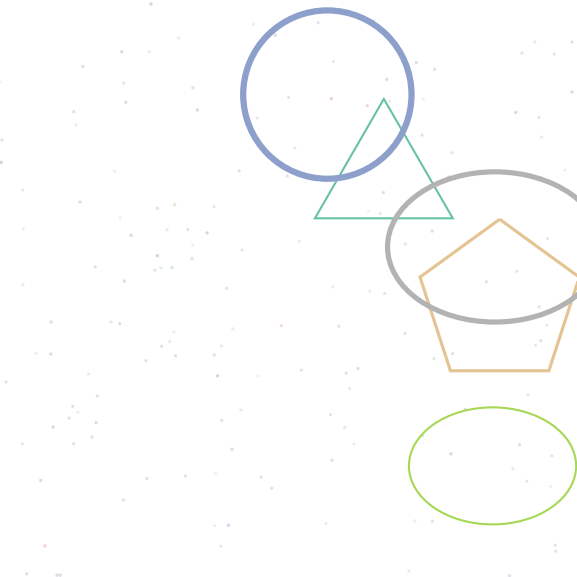[{"shape": "triangle", "thickness": 1, "radius": 0.69, "center": [0.665, 0.69]}, {"shape": "circle", "thickness": 3, "radius": 0.73, "center": [0.567, 0.835]}, {"shape": "oval", "thickness": 1, "radius": 0.72, "center": [0.853, 0.192]}, {"shape": "pentagon", "thickness": 1.5, "radius": 0.73, "center": [0.865, 0.474]}, {"shape": "oval", "thickness": 2.5, "radius": 0.93, "center": [0.857, 0.572]}]